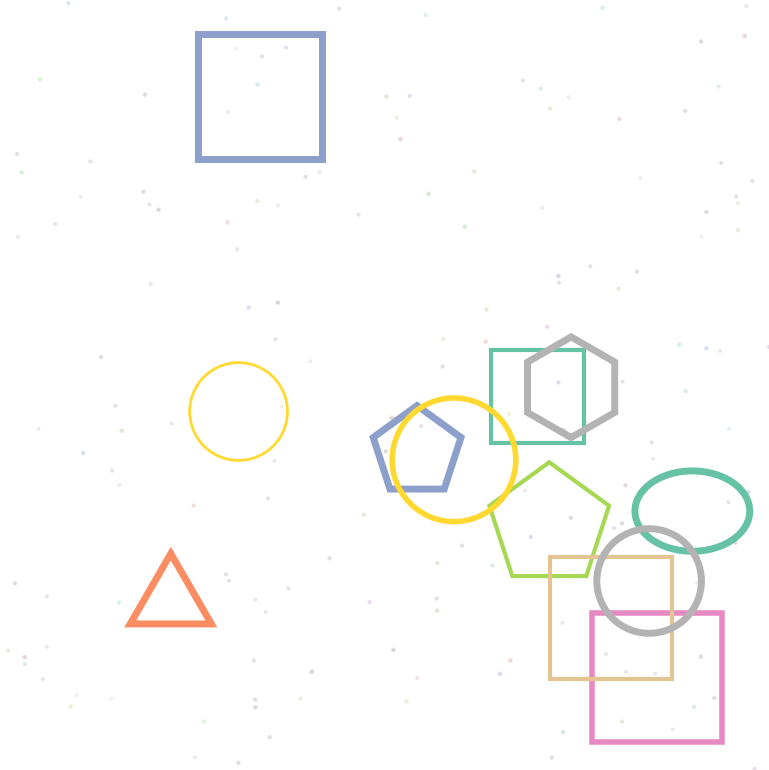[{"shape": "square", "thickness": 1.5, "radius": 0.3, "center": [0.698, 0.485]}, {"shape": "oval", "thickness": 2.5, "radius": 0.37, "center": [0.899, 0.336]}, {"shape": "triangle", "thickness": 2.5, "radius": 0.3, "center": [0.222, 0.22]}, {"shape": "square", "thickness": 2.5, "radius": 0.4, "center": [0.338, 0.875]}, {"shape": "pentagon", "thickness": 2.5, "radius": 0.3, "center": [0.542, 0.413]}, {"shape": "square", "thickness": 2, "radius": 0.42, "center": [0.854, 0.12]}, {"shape": "pentagon", "thickness": 1.5, "radius": 0.41, "center": [0.713, 0.318]}, {"shape": "circle", "thickness": 2, "radius": 0.4, "center": [0.59, 0.403]}, {"shape": "circle", "thickness": 1, "radius": 0.32, "center": [0.31, 0.466]}, {"shape": "square", "thickness": 1.5, "radius": 0.39, "center": [0.794, 0.198]}, {"shape": "circle", "thickness": 2.5, "radius": 0.34, "center": [0.843, 0.245]}, {"shape": "hexagon", "thickness": 2.5, "radius": 0.33, "center": [0.742, 0.497]}]